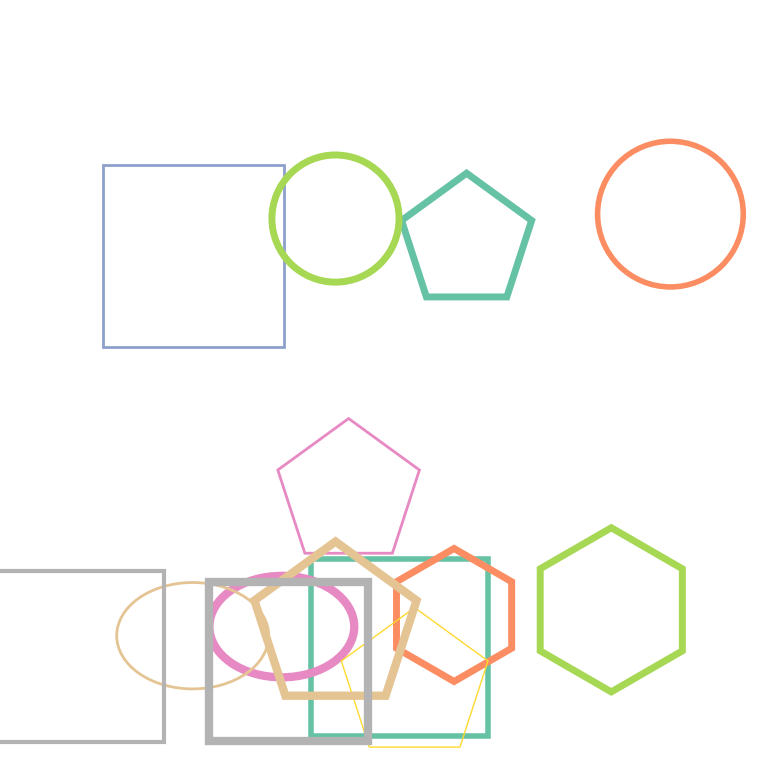[{"shape": "pentagon", "thickness": 2.5, "radius": 0.44, "center": [0.606, 0.686]}, {"shape": "square", "thickness": 2, "radius": 0.57, "center": [0.519, 0.159]}, {"shape": "circle", "thickness": 2, "radius": 0.47, "center": [0.871, 0.722]}, {"shape": "hexagon", "thickness": 2.5, "radius": 0.43, "center": [0.59, 0.201]}, {"shape": "square", "thickness": 1, "radius": 0.59, "center": [0.252, 0.668]}, {"shape": "oval", "thickness": 3, "radius": 0.47, "center": [0.366, 0.186]}, {"shape": "pentagon", "thickness": 1, "radius": 0.48, "center": [0.453, 0.36]}, {"shape": "circle", "thickness": 2.5, "radius": 0.41, "center": [0.436, 0.716]}, {"shape": "hexagon", "thickness": 2.5, "radius": 0.53, "center": [0.794, 0.208]}, {"shape": "pentagon", "thickness": 0.5, "radius": 0.5, "center": [0.539, 0.111]}, {"shape": "oval", "thickness": 1, "radius": 0.49, "center": [0.25, 0.174]}, {"shape": "pentagon", "thickness": 3, "radius": 0.55, "center": [0.436, 0.186]}, {"shape": "square", "thickness": 1.5, "radius": 0.56, "center": [0.102, 0.148]}, {"shape": "square", "thickness": 3, "radius": 0.51, "center": [0.375, 0.141]}]